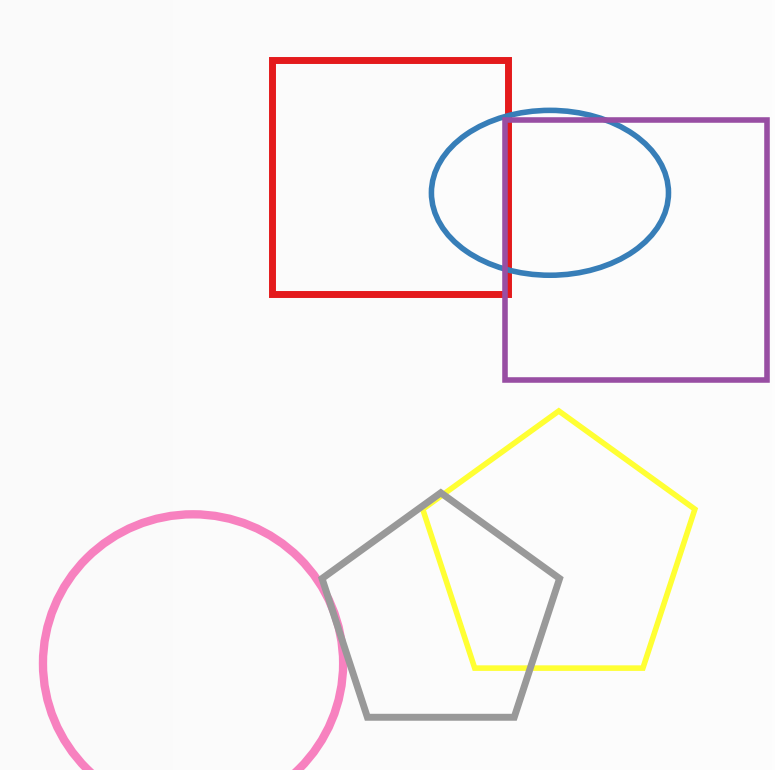[{"shape": "square", "thickness": 2.5, "radius": 0.76, "center": [0.503, 0.77]}, {"shape": "oval", "thickness": 2, "radius": 0.76, "center": [0.71, 0.75]}, {"shape": "square", "thickness": 2, "radius": 0.84, "center": [0.821, 0.676]}, {"shape": "pentagon", "thickness": 2, "radius": 0.92, "center": [0.721, 0.282]}, {"shape": "circle", "thickness": 3, "radius": 0.97, "center": [0.249, 0.138]}, {"shape": "pentagon", "thickness": 2.5, "radius": 0.81, "center": [0.569, 0.199]}]